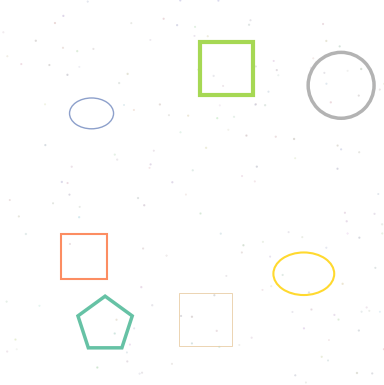[{"shape": "pentagon", "thickness": 2.5, "radius": 0.37, "center": [0.273, 0.157]}, {"shape": "square", "thickness": 1.5, "radius": 0.3, "center": [0.219, 0.333]}, {"shape": "oval", "thickness": 1, "radius": 0.29, "center": [0.238, 0.705]}, {"shape": "square", "thickness": 3, "radius": 0.34, "center": [0.588, 0.822]}, {"shape": "oval", "thickness": 1.5, "radius": 0.39, "center": [0.789, 0.289]}, {"shape": "square", "thickness": 0.5, "radius": 0.35, "center": [0.534, 0.17]}, {"shape": "circle", "thickness": 2.5, "radius": 0.43, "center": [0.886, 0.778]}]